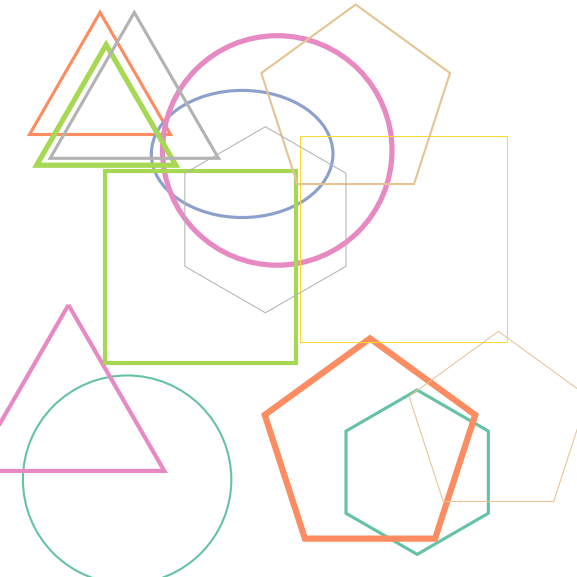[{"shape": "hexagon", "thickness": 1.5, "radius": 0.71, "center": [0.722, 0.181]}, {"shape": "circle", "thickness": 1, "radius": 0.9, "center": [0.22, 0.169]}, {"shape": "triangle", "thickness": 1.5, "radius": 0.71, "center": [0.173, 0.837]}, {"shape": "pentagon", "thickness": 3, "radius": 0.96, "center": [0.641, 0.221]}, {"shape": "oval", "thickness": 1.5, "radius": 0.79, "center": [0.419, 0.733]}, {"shape": "triangle", "thickness": 2, "radius": 0.96, "center": [0.119, 0.279]}, {"shape": "circle", "thickness": 2.5, "radius": 0.99, "center": [0.48, 0.739]}, {"shape": "square", "thickness": 2, "radius": 0.83, "center": [0.347, 0.537]}, {"shape": "triangle", "thickness": 2.5, "radius": 0.7, "center": [0.184, 0.783]}, {"shape": "square", "thickness": 0.5, "radius": 0.89, "center": [0.699, 0.585]}, {"shape": "pentagon", "thickness": 1, "radius": 0.86, "center": [0.616, 0.819]}, {"shape": "pentagon", "thickness": 0.5, "radius": 0.81, "center": [0.863, 0.263]}, {"shape": "triangle", "thickness": 1.5, "radius": 0.84, "center": [0.233, 0.809]}, {"shape": "hexagon", "thickness": 0.5, "radius": 0.81, "center": [0.46, 0.619]}]